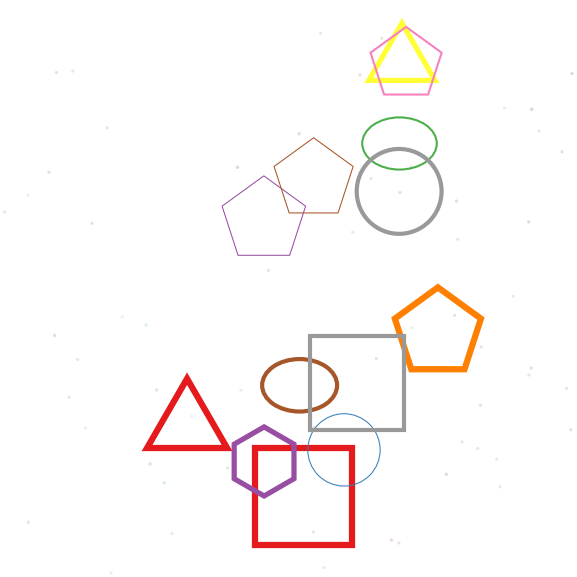[{"shape": "square", "thickness": 3, "radius": 0.42, "center": [0.526, 0.14]}, {"shape": "triangle", "thickness": 3, "radius": 0.4, "center": [0.324, 0.263]}, {"shape": "circle", "thickness": 0.5, "radius": 0.31, "center": [0.596, 0.22]}, {"shape": "oval", "thickness": 1, "radius": 0.32, "center": [0.692, 0.751]}, {"shape": "hexagon", "thickness": 2.5, "radius": 0.3, "center": [0.457, 0.2]}, {"shape": "pentagon", "thickness": 0.5, "radius": 0.38, "center": [0.457, 0.619]}, {"shape": "pentagon", "thickness": 3, "radius": 0.39, "center": [0.758, 0.423]}, {"shape": "triangle", "thickness": 2.5, "radius": 0.33, "center": [0.696, 0.893]}, {"shape": "oval", "thickness": 2, "radius": 0.32, "center": [0.519, 0.332]}, {"shape": "pentagon", "thickness": 0.5, "radius": 0.36, "center": [0.543, 0.689]}, {"shape": "pentagon", "thickness": 1, "radius": 0.32, "center": [0.703, 0.888]}, {"shape": "circle", "thickness": 2, "radius": 0.37, "center": [0.691, 0.668]}, {"shape": "square", "thickness": 2, "radius": 0.41, "center": [0.618, 0.337]}]